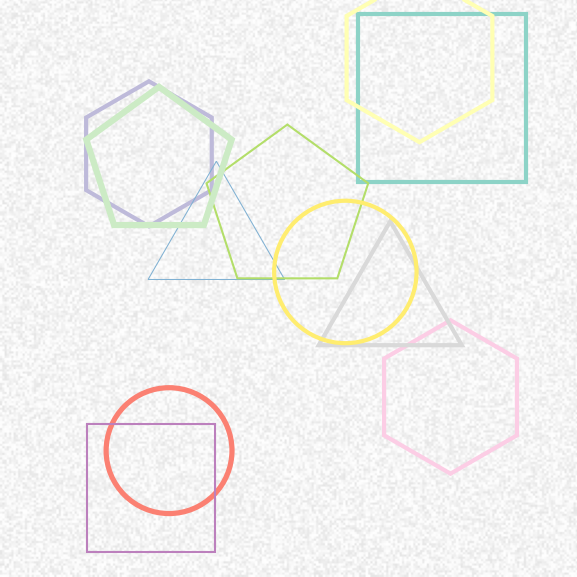[{"shape": "square", "thickness": 2, "radius": 0.73, "center": [0.765, 0.829]}, {"shape": "hexagon", "thickness": 2, "radius": 0.73, "center": [0.726, 0.899]}, {"shape": "hexagon", "thickness": 2, "radius": 0.63, "center": [0.258, 0.733]}, {"shape": "circle", "thickness": 2.5, "radius": 0.54, "center": [0.293, 0.219]}, {"shape": "triangle", "thickness": 0.5, "radius": 0.68, "center": [0.375, 0.583]}, {"shape": "pentagon", "thickness": 1, "radius": 0.74, "center": [0.498, 0.636]}, {"shape": "hexagon", "thickness": 2, "radius": 0.66, "center": [0.78, 0.312]}, {"shape": "triangle", "thickness": 2, "radius": 0.72, "center": [0.676, 0.473]}, {"shape": "square", "thickness": 1, "radius": 0.55, "center": [0.261, 0.153]}, {"shape": "pentagon", "thickness": 3, "radius": 0.66, "center": [0.275, 0.716]}, {"shape": "circle", "thickness": 2, "radius": 0.62, "center": [0.598, 0.528]}]